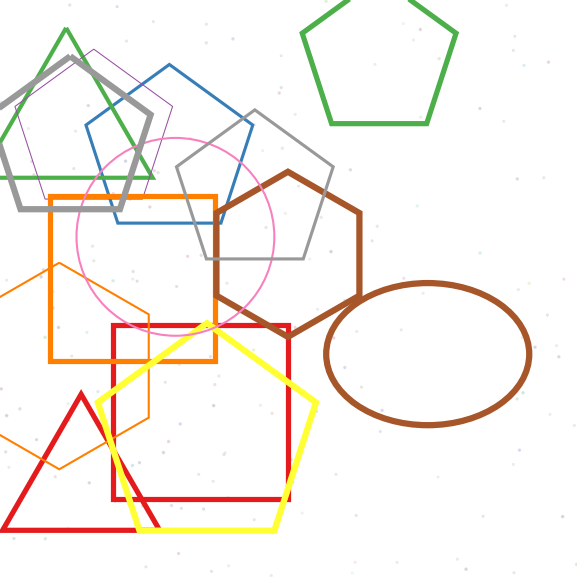[{"shape": "square", "thickness": 2.5, "radius": 0.76, "center": [0.347, 0.286]}, {"shape": "triangle", "thickness": 2.5, "radius": 0.78, "center": [0.14, 0.159]}, {"shape": "pentagon", "thickness": 1.5, "radius": 0.76, "center": [0.293, 0.736]}, {"shape": "triangle", "thickness": 2, "radius": 0.86, "center": [0.115, 0.778]}, {"shape": "pentagon", "thickness": 2.5, "radius": 0.7, "center": [0.657, 0.898]}, {"shape": "pentagon", "thickness": 0.5, "radius": 0.72, "center": [0.162, 0.771]}, {"shape": "square", "thickness": 2.5, "radius": 0.71, "center": [0.23, 0.517]}, {"shape": "hexagon", "thickness": 1, "radius": 0.89, "center": [0.103, 0.365]}, {"shape": "pentagon", "thickness": 3, "radius": 0.99, "center": [0.358, 0.241]}, {"shape": "oval", "thickness": 3, "radius": 0.88, "center": [0.741, 0.386]}, {"shape": "hexagon", "thickness": 3, "radius": 0.71, "center": [0.499, 0.559]}, {"shape": "circle", "thickness": 1, "radius": 0.86, "center": [0.304, 0.589]}, {"shape": "pentagon", "thickness": 1.5, "radius": 0.71, "center": [0.441, 0.666]}, {"shape": "pentagon", "thickness": 3, "radius": 0.73, "center": [0.122, 0.755]}]